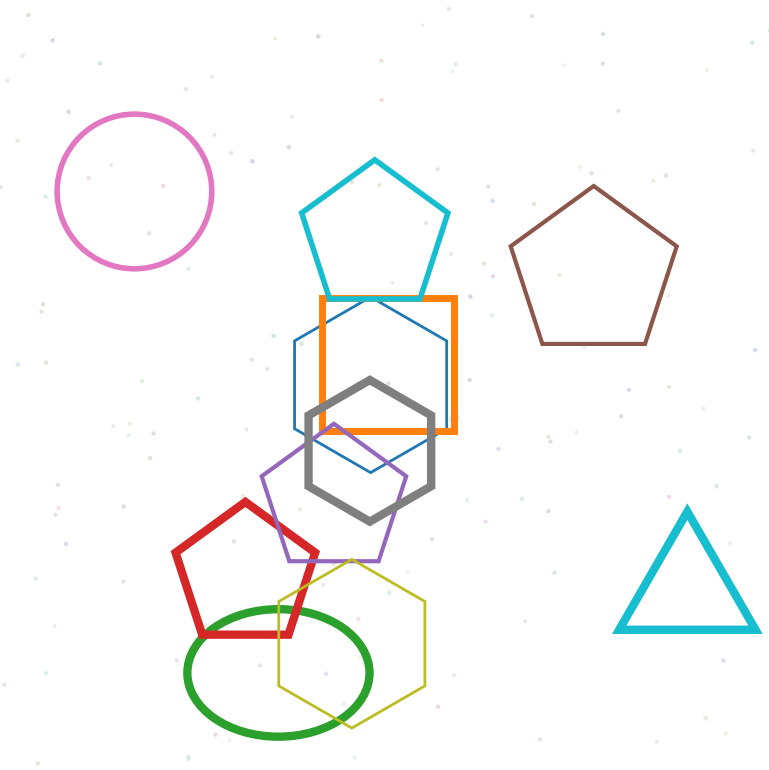[{"shape": "hexagon", "thickness": 1, "radius": 0.57, "center": [0.481, 0.5]}, {"shape": "square", "thickness": 2.5, "radius": 0.43, "center": [0.504, 0.526]}, {"shape": "oval", "thickness": 3, "radius": 0.59, "center": [0.362, 0.126]}, {"shape": "pentagon", "thickness": 3, "radius": 0.48, "center": [0.319, 0.253]}, {"shape": "pentagon", "thickness": 1.5, "radius": 0.49, "center": [0.434, 0.351]}, {"shape": "pentagon", "thickness": 1.5, "radius": 0.57, "center": [0.771, 0.645]}, {"shape": "circle", "thickness": 2, "radius": 0.5, "center": [0.175, 0.751]}, {"shape": "hexagon", "thickness": 3, "radius": 0.46, "center": [0.48, 0.415]}, {"shape": "hexagon", "thickness": 1, "radius": 0.55, "center": [0.457, 0.164]}, {"shape": "pentagon", "thickness": 2, "radius": 0.5, "center": [0.487, 0.693]}, {"shape": "triangle", "thickness": 3, "radius": 0.51, "center": [0.893, 0.233]}]